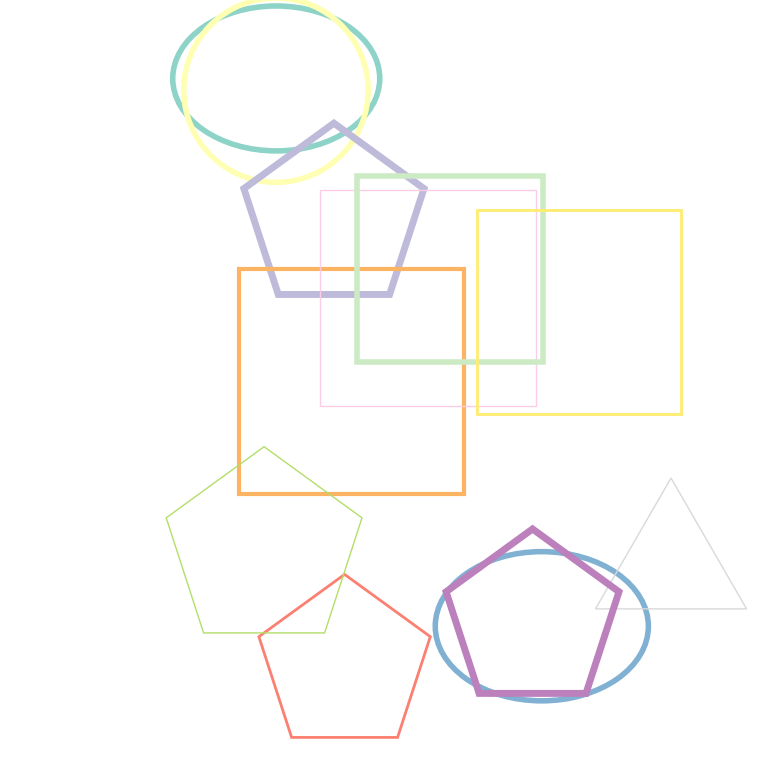[{"shape": "oval", "thickness": 2, "radius": 0.67, "center": [0.359, 0.898]}, {"shape": "circle", "thickness": 2, "radius": 0.6, "center": [0.358, 0.883]}, {"shape": "pentagon", "thickness": 2.5, "radius": 0.61, "center": [0.434, 0.717]}, {"shape": "pentagon", "thickness": 1, "radius": 0.59, "center": [0.448, 0.137]}, {"shape": "oval", "thickness": 2, "radius": 0.69, "center": [0.704, 0.187]}, {"shape": "square", "thickness": 1.5, "radius": 0.73, "center": [0.457, 0.505]}, {"shape": "pentagon", "thickness": 0.5, "radius": 0.67, "center": [0.343, 0.286]}, {"shape": "square", "thickness": 0.5, "radius": 0.7, "center": [0.556, 0.613]}, {"shape": "triangle", "thickness": 0.5, "radius": 0.57, "center": [0.871, 0.266]}, {"shape": "pentagon", "thickness": 2.5, "radius": 0.59, "center": [0.692, 0.195]}, {"shape": "square", "thickness": 2, "radius": 0.6, "center": [0.585, 0.65]}, {"shape": "square", "thickness": 1, "radius": 0.66, "center": [0.752, 0.595]}]